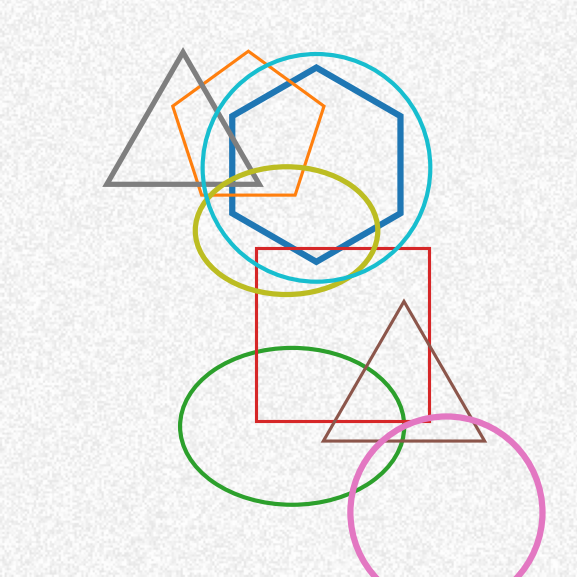[{"shape": "hexagon", "thickness": 3, "radius": 0.84, "center": [0.548, 0.714]}, {"shape": "pentagon", "thickness": 1.5, "radius": 0.69, "center": [0.43, 0.773]}, {"shape": "oval", "thickness": 2, "radius": 0.97, "center": [0.506, 0.261]}, {"shape": "square", "thickness": 1.5, "radius": 0.75, "center": [0.594, 0.42]}, {"shape": "triangle", "thickness": 1.5, "radius": 0.81, "center": [0.7, 0.316]}, {"shape": "circle", "thickness": 3, "radius": 0.83, "center": [0.773, 0.112]}, {"shape": "triangle", "thickness": 2.5, "radius": 0.76, "center": [0.317, 0.756]}, {"shape": "oval", "thickness": 2.5, "radius": 0.79, "center": [0.496, 0.6]}, {"shape": "circle", "thickness": 2, "radius": 0.99, "center": [0.548, 0.708]}]